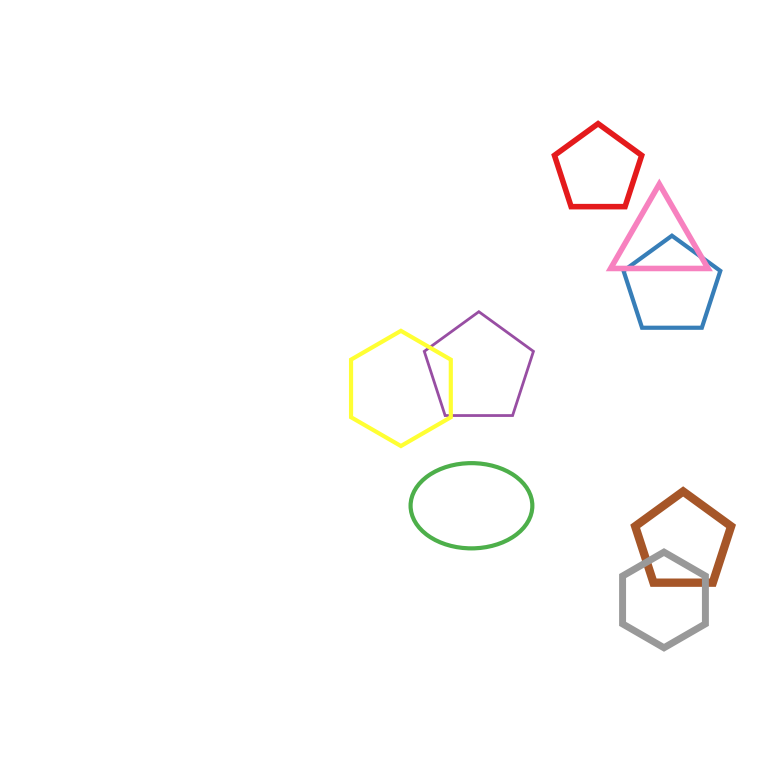[{"shape": "pentagon", "thickness": 2, "radius": 0.3, "center": [0.777, 0.78]}, {"shape": "pentagon", "thickness": 1.5, "radius": 0.33, "center": [0.873, 0.628]}, {"shape": "oval", "thickness": 1.5, "radius": 0.4, "center": [0.612, 0.343]}, {"shape": "pentagon", "thickness": 1, "radius": 0.37, "center": [0.622, 0.521]}, {"shape": "hexagon", "thickness": 1.5, "radius": 0.37, "center": [0.521, 0.496]}, {"shape": "pentagon", "thickness": 3, "radius": 0.33, "center": [0.887, 0.296]}, {"shape": "triangle", "thickness": 2, "radius": 0.37, "center": [0.856, 0.688]}, {"shape": "hexagon", "thickness": 2.5, "radius": 0.31, "center": [0.862, 0.221]}]